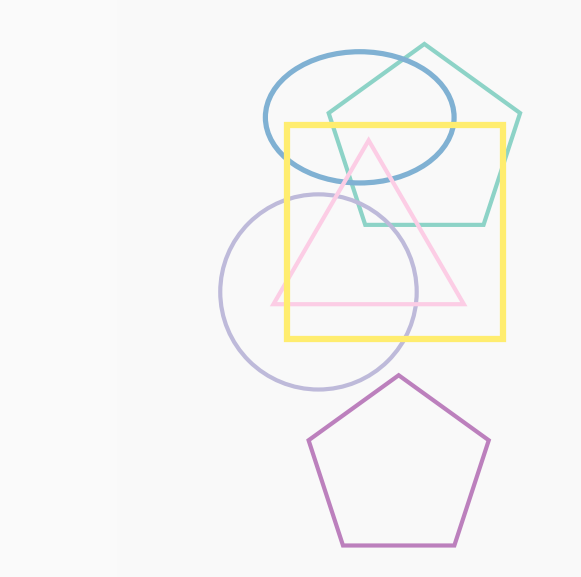[{"shape": "pentagon", "thickness": 2, "radius": 0.87, "center": [0.73, 0.75]}, {"shape": "circle", "thickness": 2, "radius": 0.84, "center": [0.548, 0.494]}, {"shape": "oval", "thickness": 2.5, "radius": 0.81, "center": [0.619, 0.796]}, {"shape": "triangle", "thickness": 2, "radius": 0.95, "center": [0.634, 0.567]}, {"shape": "pentagon", "thickness": 2, "radius": 0.81, "center": [0.686, 0.186]}, {"shape": "square", "thickness": 3, "radius": 0.93, "center": [0.68, 0.598]}]